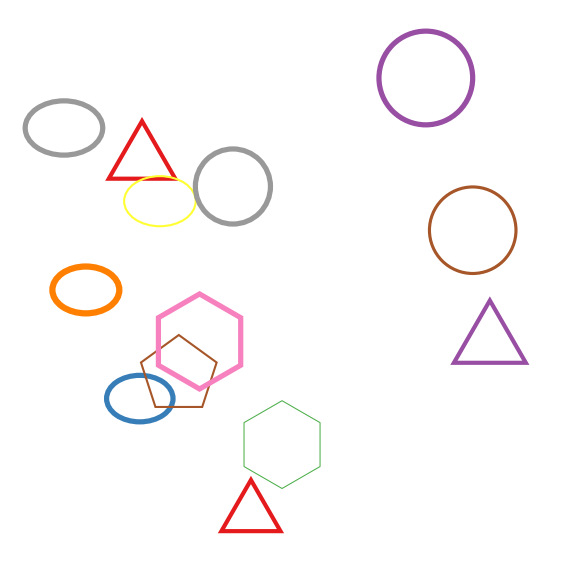[{"shape": "triangle", "thickness": 2, "radius": 0.3, "center": [0.435, 0.109]}, {"shape": "triangle", "thickness": 2, "radius": 0.33, "center": [0.246, 0.723]}, {"shape": "oval", "thickness": 2.5, "radius": 0.29, "center": [0.242, 0.309]}, {"shape": "hexagon", "thickness": 0.5, "radius": 0.38, "center": [0.488, 0.229]}, {"shape": "circle", "thickness": 2.5, "radius": 0.41, "center": [0.737, 0.864]}, {"shape": "triangle", "thickness": 2, "radius": 0.36, "center": [0.848, 0.407]}, {"shape": "oval", "thickness": 3, "radius": 0.29, "center": [0.149, 0.497]}, {"shape": "oval", "thickness": 1, "radius": 0.31, "center": [0.277, 0.651]}, {"shape": "pentagon", "thickness": 1, "radius": 0.34, "center": [0.31, 0.35]}, {"shape": "circle", "thickness": 1.5, "radius": 0.37, "center": [0.819, 0.6]}, {"shape": "hexagon", "thickness": 2.5, "radius": 0.41, "center": [0.346, 0.408]}, {"shape": "circle", "thickness": 2.5, "radius": 0.32, "center": [0.403, 0.676]}, {"shape": "oval", "thickness": 2.5, "radius": 0.34, "center": [0.111, 0.778]}]